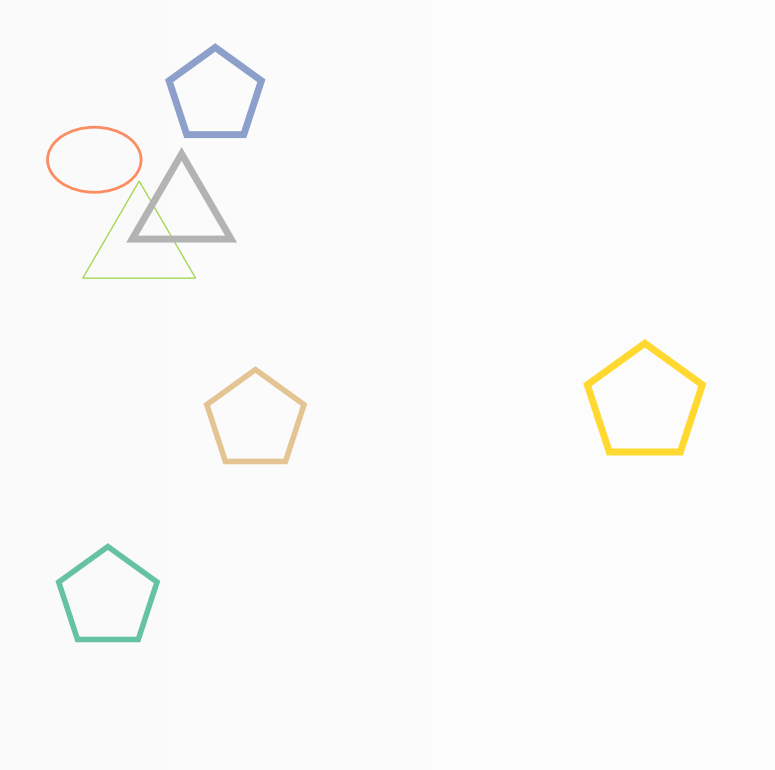[{"shape": "pentagon", "thickness": 2, "radius": 0.33, "center": [0.139, 0.223]}, {"shape": "oval", "thickness": 1, "radius": 0.3, "center": [0.122, 0.793]}, {"shape": "pentagon", "thickness": 2.5, "radius": 0.31, "center": [0.278, 0.876]}, {"shape": "triangle", "thickness": 0.5, "radius": 0.42, "center": [0.18, 0.681]}, {"shape": "pentagon", "thickness": 2.5, "radius": 0.39, "center": [0.832, 0.476]}, {"shape": "pentagon", "thickness": 2, "radius": 0.33, "center": [0.33, 0.454]}, {"shape": "triangle", "thickness": 2.5, "radius": 0.37, "center": [0.234, 0.726]}]